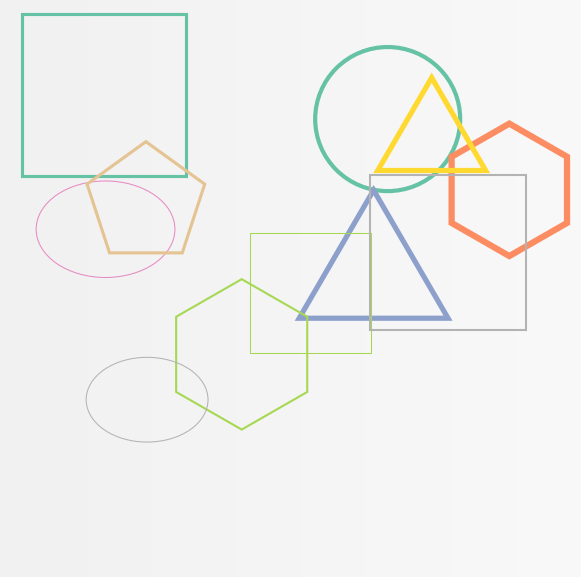[{"shape": "circle", "thickness": 2, "radius": 0.62, "center": [0.667, 0.793]}, {"shape": "square", "thickness": 1.5, "radius": 0.7, "center": [0.179, 0.835]}, {"shape": "hexagon", "thickness": 3, "radius": 0.57, "center": [0.876, 0.67]}, {"shape": "triangle", "thickness": 2.5, "radius": 0.74, "center": [0.643, 0.522]}, {"shape": "oval", "thickness": 0.5, "radius": 0.6, "center": [0.182, 0.602]}, {"shape": "square", "thickness": 0.5, "radius": 0.52, "center": [0.535, 0.492]}, {"shape": "hexagon", "thickness": 1, "radius": 0.65, "center": [0.416, 0.386]}, {"shape": "triangle", "thickness": 2.5, "radius": 0.54, "center": [0.743, 0.757]}, {"shape": "pentagon", "thickness": 1.5, "radius": 0.53, "center": [0.251, 0.647]}, {"shape": "square", "thickness": 1, "radius": 0.67, "center": [0.771, 0.562]}, {"shape": "oval", "thickness": 0.5, "radius": 0.52, "center": [0.253, 0.307]}]